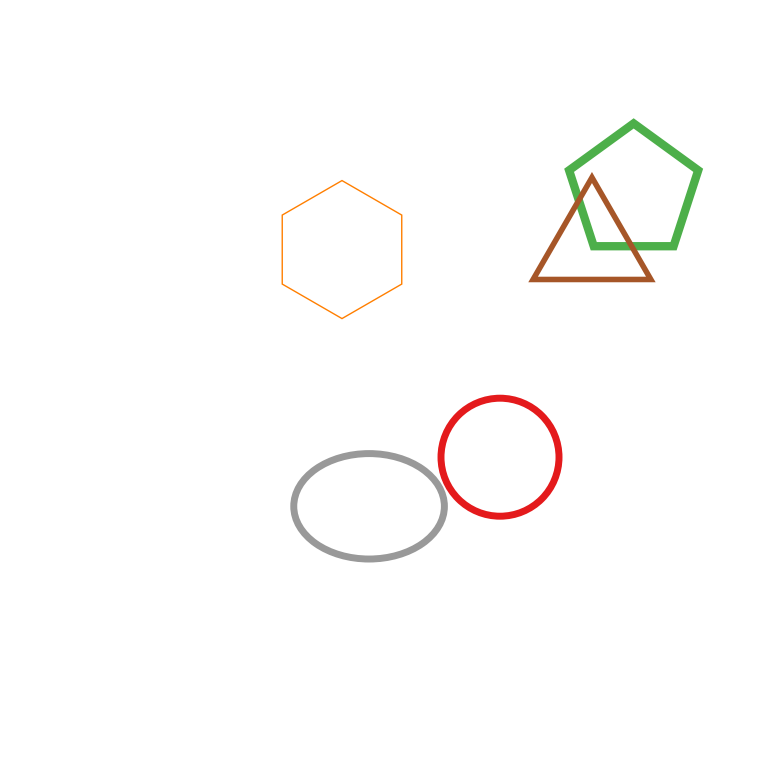[{"shape": "circle", "thickness": 2.5, "radius": 0.38, "center": [0.649, 0.406]}, {"shape": "pentagon", "thickness": 3, "radius": 0.44, "center": [0.823, 0.752]}, {"shape": "hexagon", "thickness": 0.5, "radius": 0.45, "center": [0.444, 0.676]}, {"shape": "triangle", "thickness": 2, "radius": 0.44, "center": [0.769, 0.681]}, {"shape": "oval", "thickness": 2.5, "radius": 0.49, "center": [0.479, 0.342]}]